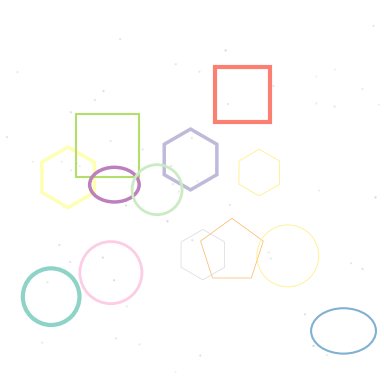[{"shape": "circle", "thickness": 3, "radius": 0.37, "center": [0.133, 0.229]}, {"shape": "hexagon", "thickness": 2.5, "radius": 0.39, "center": [0.177, 0.539]}, {"shape": "hexagon", "thickness": 2.5, "radius": 0.39, "center": [0.495, 0.586]}, {"shape": "square", "thickness": 3, "radius": 0.36, "center": [0.629, 0.755]}, {"shape": "oval", "thickness": 1.5, "radius": 0.42, "center": [0.892, 0.14]}, {"shape": "pentagon", "thickness": 0.5, "radius": 0.43, "center": [0.602, 0.347]}, {"shape": "square", "thickness": 1.5, "radius": 0.41, "center": [0.278, 0.622]}, {"shape": "circle", "thickness": 2, "radius": 0.4, "center": [0.288, 0.292]}, {"shape": "hexagon", "thickness": 0.5, "radius": 0.33, "center": [0.527, 0.339]}, {"shape": "oval", "thickness": 2.5, "radius": 0.32, "center": [0.297, 0.52]}, {"shape": "circle", "thickness": 2, "radius": 0.32, "center": [0.408, 0.507]}, {"shape": "hexagon", "thickness": 0.5, "radius": 0.3, "center": [0.673, 0.552]}, {"shape": "circle", "thickness": 0.5, "radius": 0.4, "center": [0.748, 0.335]}]